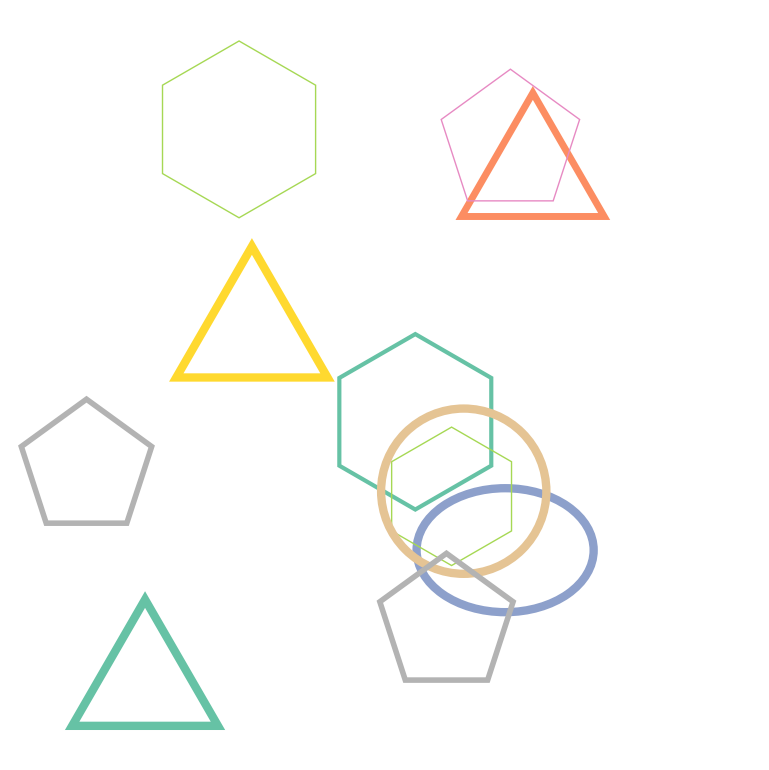[{"shape": "hexagon", "thickness": 1.5, "radius": 0.57, "center": [0.539, 0.452]}, {"shape": "triangle", "thickness": 3, "radius": 0.55, "center": [0.188, 0.112]}, {"shape": "triangle", "thickness": 2.5, "radius": 0.53, "center": [0.692, 0.772]}, {"shape": "oval", "thickness": 3, "radius": 0.57, "center": [0.656, 0.285]}, {"shape": "pentagon", "thickness": 0.5, "radius": 0.47, "center": [0.663, 0.816]}, {"shape": "hexagon", "thickness": 0.5, "radius": 0.57, "center": [0.31, 0.832]}, {"shape": "hexagon", "thickness": 0.5, "radius": 0.45, "center": [0.586, 0.355]}, {"shape": "triangle", "thickness": 3, "radius": 0.57, "center": [0.327, 0.566]}, {"shape": "circle", "thickness": 3, "radius": 0.54, "center": [0.602, 0.362]}, {"shape": "pentagon", "thickness": 2, "radius": 0.44, "center": [0.112, 0.393]}, {"shape": "pentagon", "thickness": 2, "radius": 0.45, "center": [0.58, 0.19]}]